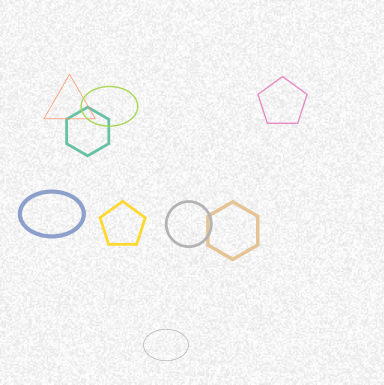[{"shape": "hexagon", "thickness": 2, "radius": 0.32, "center": [0.228, 0.658]}, {"shape": "triangle", "thickness": 0.5, "radius": 0.39, "center": [0.181, 0.73]}, {"shape": "oval", "thickness": 3, "radius": 0.42, "center": [0.135, 0.444]}, {"shape": "pentagon", "thickness": 1, "radius": 0.34, "center": [0.734, 0.734]}, {"shape": "oval", "thickness": 1, "radius": 0.37, "center": [0.284, 0.724]}, {"shape": "pentagon", "thickness": 2, "radius": 0.31, "center": [0.319, 0.415]}, {"shape": "hexagon", "thickness": 2.5, "radius": 0.37, "center": [0.605, 0.401]}, {"shape": "circle", "thickness": 2, "radius": 0.29, "center": [0.49, 0.418]}, {"shape": "oval", "thickness": 0.5, "radius": 0.29, "center": [0.431, 0.104]}]